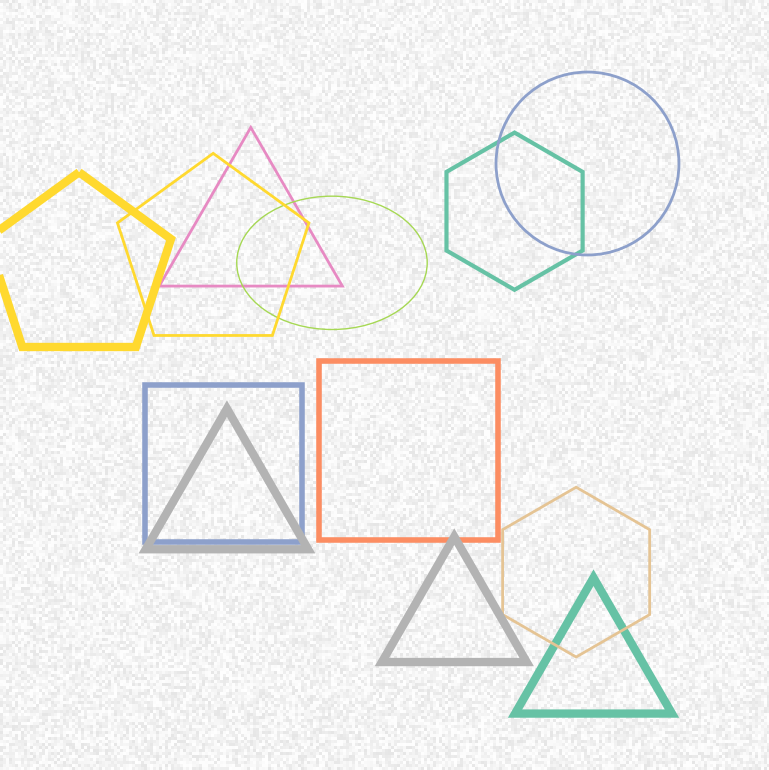[{"shape": "hexagon", "thickness": 1.5, "radius": 0.51, "center": [0.668, 0.726]}, {"shape": "triangle", "thickness": 3, "radius": 0.59, "center": [0.771, 0.132]}, {"shape": "square", "thickness": 2, "radius": 0.58, "center": [0.53, 0.415]}, {"shape": "square", "thickness": 2, "radius": 0.51, "center": [0.29, 0.398]}, {"shape": "circle", "thickness": 1, "radius": 0.59, "center": [0.763, 0.788]}, {"shape": "triangle", "thickness": 1, "radius": 0.69, "center": [0.326, 0.697]}, {"shape": "oval", "thickness": 0.5, "radius": 0.62, "center": [0.431, 0.659]}, {"shape": "pentagon", "thickness": 3, "radius": 0.63, "center": [0.103, 0.651]}, {"shape": "pentagon", "thickness": 1, "radius": 0.65, "center": [0.277, 0.67]}, {"shape": "hexagon", "thickness": 1, "radius": 0.55, "center": [0.748, 0.257]}, {"shape": "triangle", "thickness": 3, "radius": 0.54, "center": [0.59, 0.194]}, {"shape": "triangle", "thickness": 3, "radius": 0.61, "center": [0.295, 0.348]}]